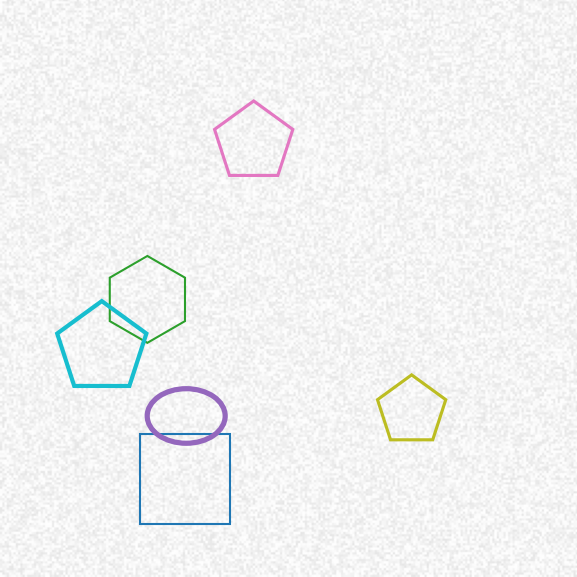[{"shape": "square", "thickness": 1, "radius": 0.39, "center": [0.32, 0.169]}, {"shape": "hexagon", "thickness": 1, "radius": 0.38, "center": [0.255, 0.481]}, {"shape": "oval", "thickness": 2.5, "radius": 0.34, "center": [0.322, 0.279]}, {"shape": "pentagon", "thickness": 1.5, "radius": 0.36, "center": [0.439, 0.753]}, {"shape": "pentagon", "thickness": 1.5, "radius": 0.31, "center": [0.713, 0.288]}, {"shape": "pentagon", "thickness": 2, "radius": 0.41, "center": [0.176, 0.397]}]